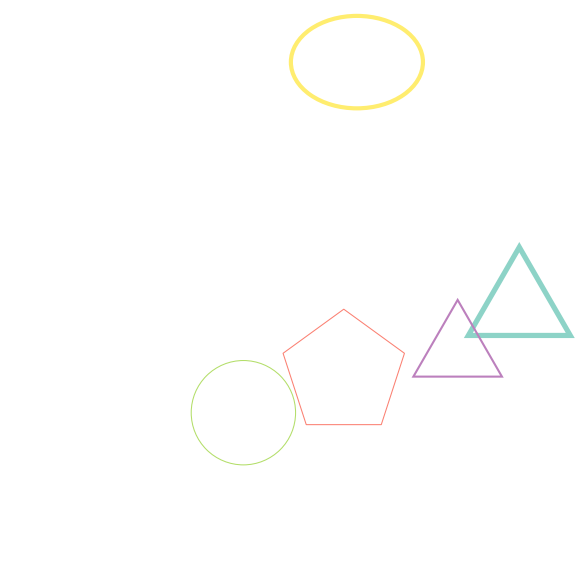[{"shape": "triangle", "thickness": 2.5, "radius": 0.51, "center": [0.899, 0.469]}, {"shape": "pentagon", "thickness": 0.5, "radius": 0.55, "center": [0.595, 0.353]}, {"shape": "circle", "thickness": 0.5, "radius": 0.45, "center": [0.421, 0.284]}, {"shape": "triangle", "thickness": 1, "radius": 0.44, "center": [0.792, 0.391]}, {"shape": "oval", "thickness": 2, "radius": 0.57, "center": [0.618, 0.892]}]